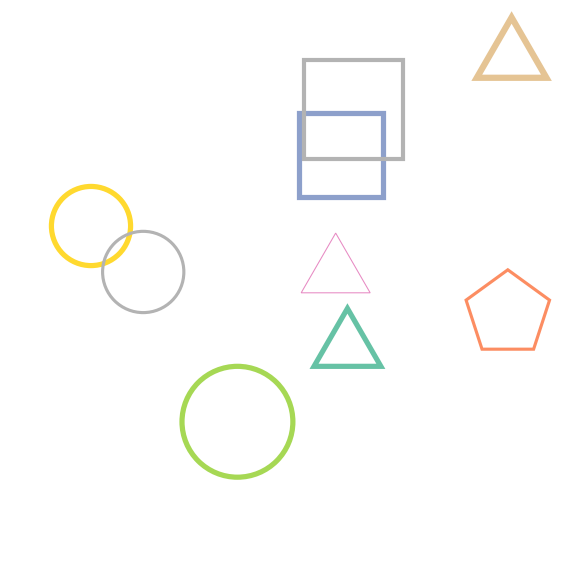[{"shape": "triangle", "thickness": 2.5, "radius": 0.33, "center": [0.602, 0.398]}, {"shape": "pentagon", "thickness": 1.5, "radius": 0.38, "center": [0.879, 0.456]}, {"shape": "square", "thickness": 2.5, "radius": 0.36, "center": [0.59, 0.731]}, {"shape": "triangle", "thickness": 0.5, "radius": 0.34, "center": [0.581, 0.527]}, {"shape": "circle", "thickness": 2.5, "radius": 0.48, "center": [0.411, 0.269]}, {"shape": "circle", "thickness": 2.5, "radius": 0.34, "center": [0.158, 0.608]}, {"shape": "triangle", "thickness": 3, "radius": 0.35, "center": [0.886, 0.899]}, {"shape": "square", "thickness": 2, "radius": 0.43, "center": [0.612, 0.81]}, {"shape": "circle", "thickness": 1.5, "radius": 0.35, "center": [0.248, 0.528]}]